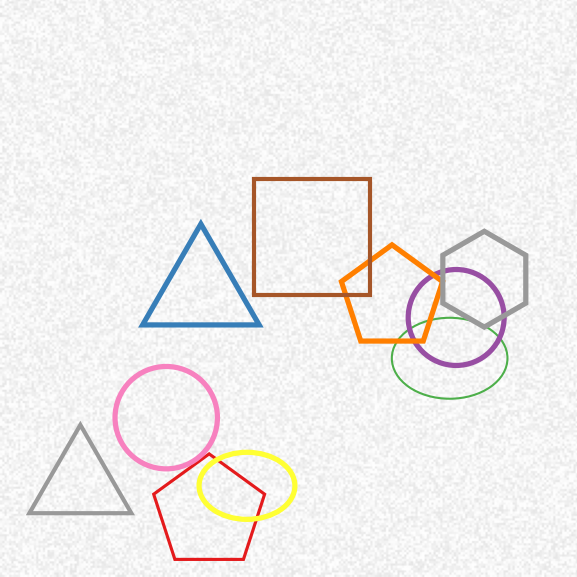[{"shape": "pentagon", "thickness": 1.5, "radius": 0.51, "center": [0.362, 0.112]}, {"shape": "triangle", "thickness": 2.5, "radius": 0.58, "center": [0.348, 0.495]}, {"shape": "oval", "thickness": 1, "radius": 0.5, "center": [0.779, 0.379]}, {"shape": "circle", "thickness": 2.5, "radius": 0.42, "center": [0.79, 0.449]}, {"shape": "pentagon", "thickness": 2.5, "radius": 0.46, "center": [0.679, 0.483]}, {"shape": "oval", "thickness": 2.5, "radius": 0.41, "center": [0.428, 0.158]}, {"shape": "square", "thickness": 2, "radius": 0.5, "center": [0.54, 0.589]}, {"shape": "circle", "thickness": 2.5, "radius": 0.44, "center": [0.288, 0.276]}, {"shape": "triangle", "thickness": 2, "radius": 0.51, "center": [0.139, 0.161]}, {"shape": "hexagon", "thickness": 2.5, "radius": 0.41, "center": [0.839, 0.516]}]